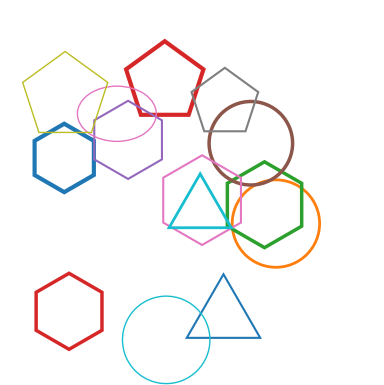[{"shape": "hexagon", "thickness": 3, "radius": 0.44, "center": [0.167, 0.59]}, {"shape": "triangle", "thickness": 1.5, "radius": 0.55, "center": [0.58, 0.178]}, {"shape": "circle", "thickness": 2, "radius": 0.57, "center": [0.717, 0.419]}, {"shape": "hexagon", "thickness": 2.5, "radius": 0.56, "center": [0.687, 0.468]}, {"shape": "hexagon", "thickness": 2.5, "radius": 0.49, "center": [0.179, 0.191]}, {"shape": "pentagon", "thickness": 3, "radius": 0.53, "center": [0.428, 0.787]}, {"shape": "hexagon", "thickness": 1.5, "radius": 0.51, "center": [0.333, 0.637]}, {"shape": "circle", "thickness": 2.5, "radius": 0.54, "center": [0.652, 0.628]}, {"shape": "oval", "thickness": 1, "radius": 0.51, "center": [0.304, 0.705]}, {"shape": "hexagon", "thickness": 1.5, "radius": 0.58, "center": [0.525, 0.48]}, {"shape": "pentagon", "thickness": 1.5, "radius": 0.46, "center": [0.584, 0.733]}, {"shape": "pentagon", "thickness": 1, "radius": 0.58, "center": [0.169, 0.75]}, {"shape": "circle", "thickness": 1, "radius": 0.57, "center": [0.432, 0.117]}, {"shape": "triangle", "thickness": 2, "radius": 0.47, "center": [0.52, 0.455]}]